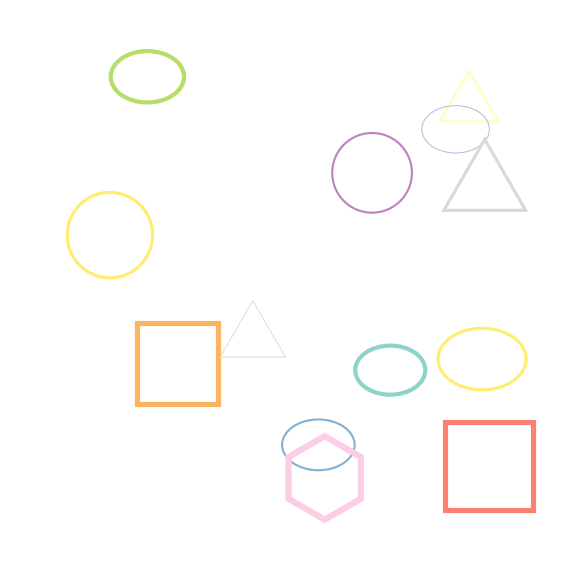[{"shape": "oval", "thickness": 2, "radius": 0.3, "center": [0.676, 0.358]}, {"shape": "triangle", "thickness": 1, "radius": 0.29, "center": [0.812, 0.818]}, {"shape": "oval", "thickness": 0.5, "radius": 0.29, "center": [0.789, 0.775]}, {"shape": "square", "thickness": 2.5, "radius": 0.38, "center": [0.847, 0.193]}, {"shape": "oval", "thickness": 1, "radius": 0.31, "center": [0.551, 0.229]}, {"shape": "square", "thickness": 2.5, "radius": 0.35, "center": [0.308, 0.37]}, {"shape": "oval", "thickness": 2, "radius": 0.32, "center": [0.255, 0.866]}, {"shape": "hexagon", "thickness": 3, "radius": 0.36, "center": [0.562, 0.172]}, {"shape": "triangle", "thickness": 1.5, "radius": 0.41, "center": [0.839, 0.676]}, {"shape": "circle", "thickness": 1, "radius": 0.35, "center": [0.644, 0.7]}, {"shape": "triangle", "thickness": 0.5, "radius": 0.33, "center": [0.438, 0.413]}, {"shape": "oval", "thickness": 1.5, "radius": 0.38, "center": [0.835, 0.377]}, {"shape": "circle", "thickness": 1.5, "radius": 0.37, "center": [0.19, 0.592]}]